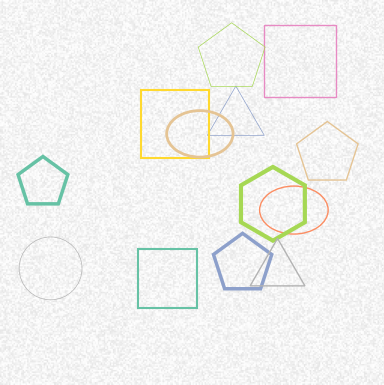[{"shape": "pentagon", "thickness": 2.5, "radius": 0.34, "center": [0.112, 0.526]}, {"shape": "square", "thickness": 1.5, "radius": 0.38, "center": [0.434, 0.276]}, {"shape": "oval", "thickness": 1, "radius": 0.45, "center": [0.763, 0.454]}, {"shape": "pentagon", "thickness": 2.5, "radius": 0.4, "center": [0.63, 0.314]}, {"shape": "triangle", "thickness": 0.5, "radius": 0.43, "center": [0.613, 0.691]}, {"shape": "square", "thickness": 1, "radius": 0.47, "center": [0.778, 0.843]}, {"shape": "pentagon", "thickness": 0.5, "radius": 0.46, "center": [0.602, 0.85]}, {"shape": "hexagon", "thickness": 3, "radius": 0.48, "center": [0.709, 0.471]}, {"shape": "square", "thickness": 1.5, "radius": 0.44, "center": [0.456, 0.678]}, {"shape": "oval", "thickness": 2, "radius": 0.43, "center": [0.519, 0.652]}, {"shape": "pentagon", "thickness": 1, "radius": 0.42, "center": [0.85, 0.6]}, {"shape": "triangle", "thickness": 1, "radius": 0.41, "center": [0.721, 0.299]}, {"shape": "circle", "thickness": 0.5, "radius": 0.41, "center": [0.131, 0.303]}]